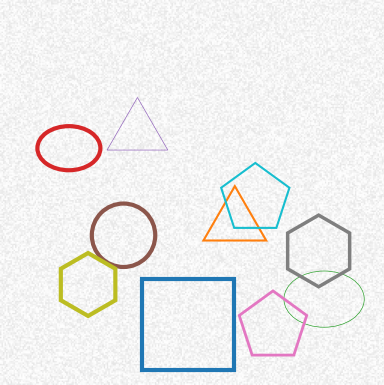[{"shape": "square", "thickness": 3, "radius": 0.6, "center": [0.489, 0.157]}, {"shape": "triangle", "thickness": 1.5, "radius": 0.47, "center": [0.61, 0.422]}, {"shape": "oval", "thickness": 0.5, "radius": 0.52, "center": [0.842, 0.223]}, {"shape": "oval", "thickness": 3, "radius": 0.41, "center": [0.179, 0.615]}, {"shape": "triangle", "thickness": 0.5, "radius": 0.46, "center": [0.357, 0.656]}, {"shape": "circle", "thickness": 3, "radius": 0.41, "center": [0.321, 0.389]}, {"shape": "pentagon", "thickness": 2, "radius": 0.46, "center": [0.709, 0.152]}, {"shape": "hexagon", "thickness": 2.5, "radius": 0.46, "center": [0.828, 0.348]}, {"shape": "hexagon", "thickness": 3, "radius": 0.41, "center": [0.229, 0.261]}, {"shape": "pentagon", "thickness": 1.5, "radius": 0.47, "center": [0.663, 0.484]}]